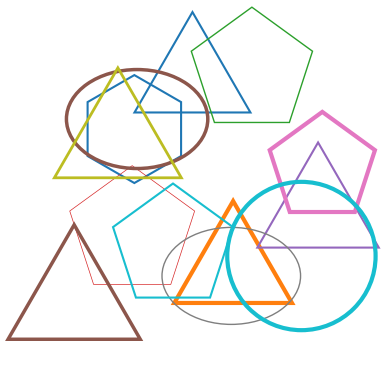[{"shape": "triangle", "thickness": 1.5, "radius": 0.87, "center": [0.5, 0.795]}, {"shape": "hexagon", "thickness": 1.5, "radius": 0.7, "center": [0.349, 0.665]}, {"shape": "triangle", "thickness": 3, "radius": 0.88, "center": [0.606, 0.301]}, {"shape": "pentagon", "thickness": 1, "radius": 0.83, "center": [0.654, 0.816]}, {"shape": "pentagon", "thickness": 0.5, "radius": 0.85, "center": [0.343, 0.399]}, {"shape": "triangle", "thickness": 1.5, "radius": 0.91, "center": [0.826, 0.448]}, {"shape": "triangle", "thickness": 2.5, "radius": 0.99, "center": [0.193, 0.218]}, {"shape": "oval", "thickness": 2.5, "radius": 0.92, "center": [0.356, 0.691]}, {"shape": "pentagon", "thickness": 3, "radius": 0.72, "center": [0.837, 0.566]}, {"shape": "oval", "thickness": 1, "radius": 0.9, "center": [0.601, 0.283]}, {"shape": "triangle", "thickness": 2, "radius": 0.95, "center": [0.306, 0.633]}, {"shape": "pentagon", "thickness": 1.5, "radius": 0.82, "center": [0.449, 0.36]}, {"shape": "circle", "thickness": 3, "radius": 0.96, "center": [0.783, 0.335]}]